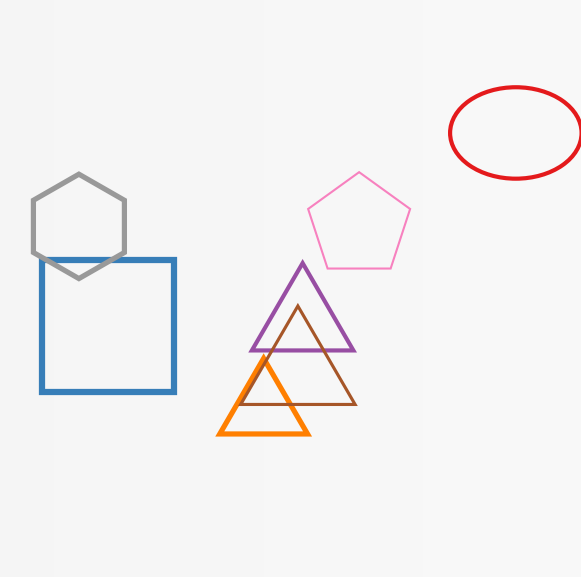[{"shape": "oval", "thickness": 2, "radius": 0.57, "center": [0.887, 0.769]}, {"shape": "square", "thickness": 3, "radius": 0.57, "center": [0.186, 0.434]}, {"shape": "triangle", "thickness": 2, "radius": 0.5, "center": [0.521, 0.443]}, {"shape": "triangle", "thickness": 2.5, "radius": 0.44, "center": [0.454, 0.291]}, {"shape": "triangle", "thickness": 1.5, "radius": 0.57, "center": [0.512, 0.356]}, {"shape": "pentagon", "thickness": 1, "radius": 0.46, "center": [0.618, 0.609]}, {"shape": "hexagon", "thickness": 2.5, "radius": 0.45, "center": [0.136, 0.607]}]